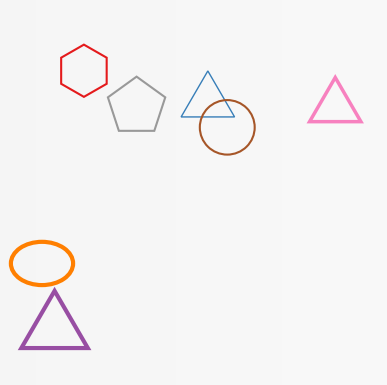[{"shape": "hexagon", "thickness": 1.5, "radius": 0.34, "center": [0.217, 0.816]}, {"shape": "triangle", "thickness": 1, "radius": 0.4, "center": [0.536, 0.736]}, {"shape": "triangle", "thickness": 3, "radius": 0.49, "center": [0.141, 0.145]}, {"shape": "oval", "thickness": 3, "radius": 0.4, "center": [0.108, 0.316]}, {"shape": "circle", "thickness": 1.5, "radius": 0.35, "center": [0.586, 0.669]}, {"shape": "triangle", "thickness": 2.5, "radius": 0.38, "center": [0.865, 0.722]}, {"shape": "pentagon", "thickness": 1.5, "radius": 0.39, "center": [0.352, 0.723]}]